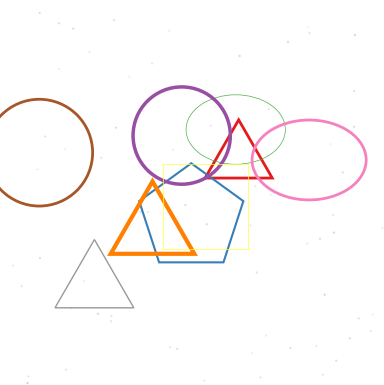[{"shape": "triangle", "thickness": 2, "radius": 0.5, "center": [0.62, 0.588]}, {"shape": "pentagon", "thickness": 1.5, "radius": 0.71, "center": [0.497, 0.434]}, {"shape": "oval", "thickness": 0.5, "radius": 0.64, "center": [0.612, 0.664]}, {"shape": "circle", "thickness": 2.5, "radius": 0.63, "center": [0.472, 0.648]}, {"shape": "triangle", "thickness": 3, "radius": 0.63, "center": [0.396, 0.403]}, {"shape": "square", "thickness": 0.5, "radius": 0.55, "center": [0.534, 0.464]}, {"shape": "circle", "thickness": 2, "radius": 0.69, "center": [0.102, 0.603]}, {"shape": "oval", "thickness": 2, "radius": 0.74, "center": [0.803, 0.584]}, {"shape": "triangle", "thickness": 1, "radius": 0.59, "center": [0.245, 0.26]}]